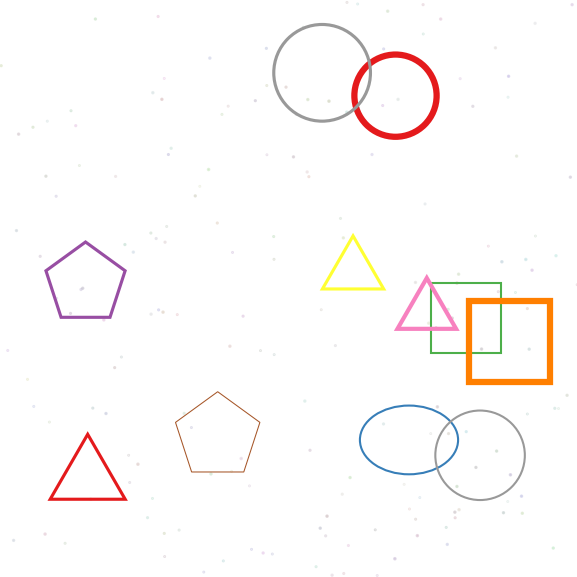[{"shape": "triangle", "thickness": 1.5, "radius": 0.37, "center": [0.152, 0.172]}, {"shape": "circle", "thickness": 3, "radius": 0.36, "center": [0.685, 0.833]}, {"shape": "oval", "thickness": 1, "radius": 0.43, "center": [0.708, 0.237]}, {"shape": "square", "thickness": 1, "radius": 0.31, "center": [0.807, 0.448]}, {"shape": "pentagon", "thickness": 1.5, "radius": 0.36, "center": [0.148, 0.508]}, {"shape": "square", "thickness": 3, "radius": 0.35, "center": [0.882, 0.408]}, {"shape": "triangle", "thickness": 1.5, "radius": 0.31, "center": [0.611, 0.529]}, {"shape": "pentagon", "thickness": 0.5, "radius": 0.38, "center": [0.377, 0.244]}, {"shape": "triangle", "thickness": 2, "radius": 0.29, "center": [0.739, 0.459]}, {"shape": "circle", "thickness": 1.5, "radius": 0.42, "center": [0.558, 0.873]}, {"shape": "circle", "thickness": 1, "radius": 0.39, "center": [0.831, 0.211]}]